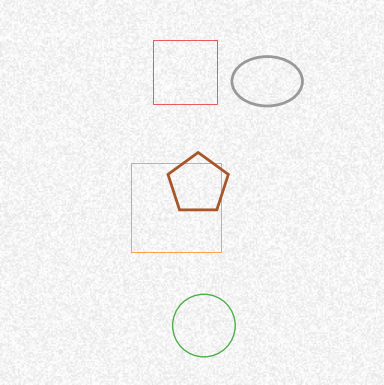[{"shape": "square", "thickness": 0.5, "radius": 0.42, "center": [0.48, 0.812]}, {"shape": "circle", "thickness": 1, "radius": 0.41, "center": [0.53, 0.154]}, {"shape": "square", "thickness": 0.5, "radius": 0.58, "center": [0.457, 0.461]}, {"shape": "pentagon", "thickness": 2, "radius": 0.41, "center": [0.515, 0.522]}, {"shape": "oval", "thickness": 2, "radius": 0.46, "center": [0.694, 0.789]}]